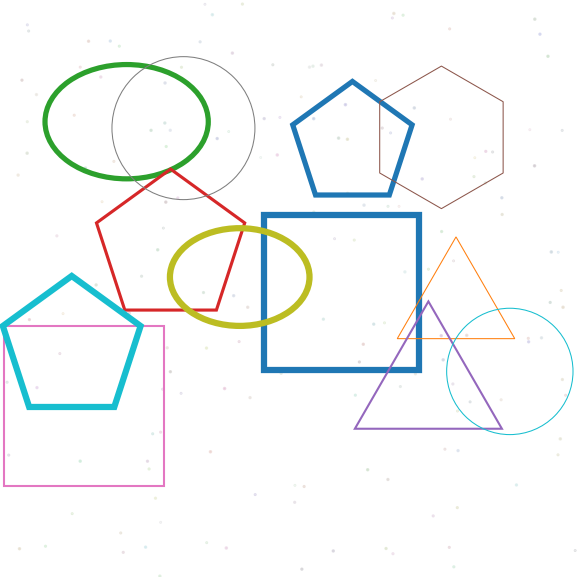[{"shape": "pentagon", "thickness": 2.5, "radius": 0.54, "center": [0.61, 0.749]}, {"shape": "square", "thickness": 3, "radius": 0.67, "center": [0.592, 0.493]}, {"shape": "triangle", "thickness": 0.5, "radius": 0.59, "center": [0.79, 0.471]}, {"shape": "oval", "thickness": 2.5, "radius": 0.71, "center": [0.219, 0.788]}, {"shape": "pentagon", "thickness": 1.5, "radius": 0.67, "center": [0.295, 0.571]}, {"shape": "triangle", "thickness": 1, "radius": 0.73, "center": [0.742, 0.33]}, {"shape": "hexagon", "thickness": 0.5, "radius": 0.62, "center": [0.764, 0.761]}, {"shape": "square", "thickness": 1, "radius": 0.69, "center": [0.146, 0.296]}, {"shape": "circle", "thickness": 0.5, "radius": 0.62, "center": [0.318, 0.777]}, {"shape": "oval", "thickness": 3, "radius": 0.6, "center": [0.415, 0.519]}, {"shape": "pentagon", "thickness": 3, "radius": 0.63, "center": [0.124, 0.396]}, {"shape": "circle", "thickness": 0.5, "radius": 0.55, "center": [0.883, 0.356]}]